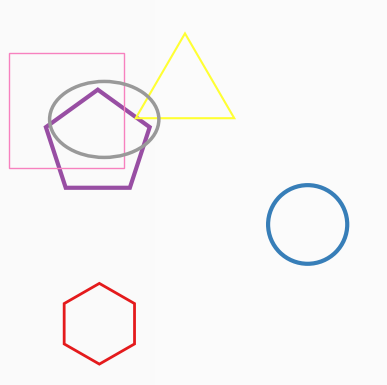[{"shape": "hexagon", "thickness": 2, "radius": 0.52, "center": [0.256, 0.159]}, {"shape": "circle", "thickness": 3, "radius": 0.51, "center": [0.794, 0.417]}, {"shape": "pentagon", "thickness": 3, "radius": 0.7, "center": [0.252, 0.626]}, {"shape": "triangle", "thickness": 1.5, "radius": 0.73, "center": [0.477, 0.766]}, {"shape": "square", "thickness": 1, "radius": 0.74, "center": [0.172, 0.713]}, {"shape": "oval", "thickness": 2.5, "radius": 0.71, "center": [0.269, 0.69]}]